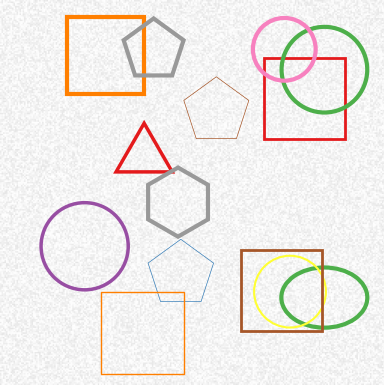[{"shape": "square", "thickness": 2, "radius": 0.53, "center": [0.791, 0.745]}, {"shape": "triangle", "thickness": 2.5, "radius": 0.42, "center": [0.374, 0.596]}, {"shape": "pentagon", "thickness": 0.5, "radius": 0.45, "center": [0.47, 0.289]}, {"shape": "oval", "thickness": 3, "radius": 0.56, "center": [0.842, 0.227]}, {"shape": "circle", "thickness": 3, "radius": 0.56, "center": [0.843, 0.819]}, {"shape": "circle", "thickness": 2.5, "radius": 0.57, "center": [0.22, 0.36]}, {"shape": "square", "thickness": 3, "radius": 0.5, "center": [0.274, 0.856]}, {"shape": "square", "thickness": 1, "radius": 0.53, "center": [0.37, 0.135]}, {"shape": "circle", "thickness": 1.5, "radius": 0.47, "center": [0.753, 0.242]}, {"shape": "square", "thickness": 2, "radius": 0.53, "center": [0.731, 0.246]}, {"shape": "pentagon", "thickness": 0.5, "radius": 0.44, "center": [0.562, 0.712]}, {"shape": "circle", "thickness": 3, "radius": 0.41, "center": [0.738, 0.872]}, {"shape": "pentagon", "thickness": 3, "radius": 0.41, "center": [0.399, 0.87]}, {"shape": "hexagon", "thickness": 3, "radius": 0.45, "center": [0.462, 0.475]}]